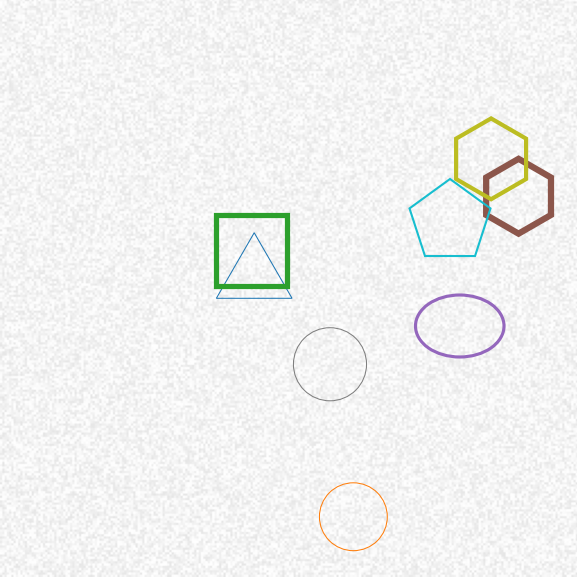[{"shape": "triangle", "thickness": 0.5, "radius": 0.38, "center": [0.44, 0.52]}, {"shape": "circle", "thickness": 0.5, "radius": 0.29, "center": [0.612, 0.104]}, {"shape": "square", "thickness": 2.5, "radius": 0.31, "center": [0.436, 0.565]}, {"shape": "oval", "thickness": 1.5, "radius": 0.38, "center": [0.796, 0.435]}, {"shape": "hexagon", "thickness": 3, "radius": 0.32, "center": [0.898, 0.659]}, {"shape": "circle", "thickness": 0.5, "radius": 0.32, "center": [0.571, 0.368]}, {"shape": "hexagon", "thickness": 2, "radius": 0.35, "center": [0.85, 0.724]}, {"shape": "pentagon", "thickness": 1, "radius": 0.37, "center": [0.779, 0.615]}]